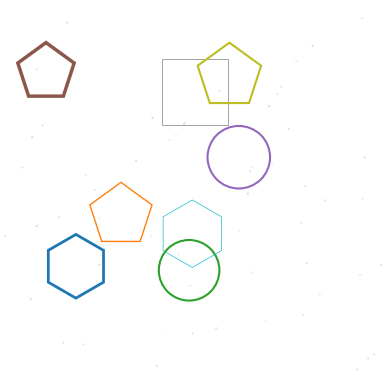[{"shape": "hexagon", "thickness": 2, "radius": 0.41, "center": [0.197, 0.308]}, {"shape": "pentagon", "thickness": 1, "radius": 0.42, "center": [0.314, 0.442]}, {"shape": "circle", "thickness": 1.5, "radius": 0.39, "center": [0.491, 0.298]}, {"shape": "circle", "thickness": 1.5, "radius": 0.41, "center": [0.62, 0.592]}, {"shape": "pentagon", "thickness": 2.5, "radius": 0.38, "center": [0.119, 0.812]}, {"shape": "square", "thickness": 0.5, "radius": 0.43, "center": [0.507, 0.762]}, {"shape": "pentagon", "thickness": 1.5, "radius": 0.43, "center": [0.596, 0.802]}, {"shape": "hexagon", "thickness": 0.5, "radius": 0.44, "center": [0.5, 0.393]}]